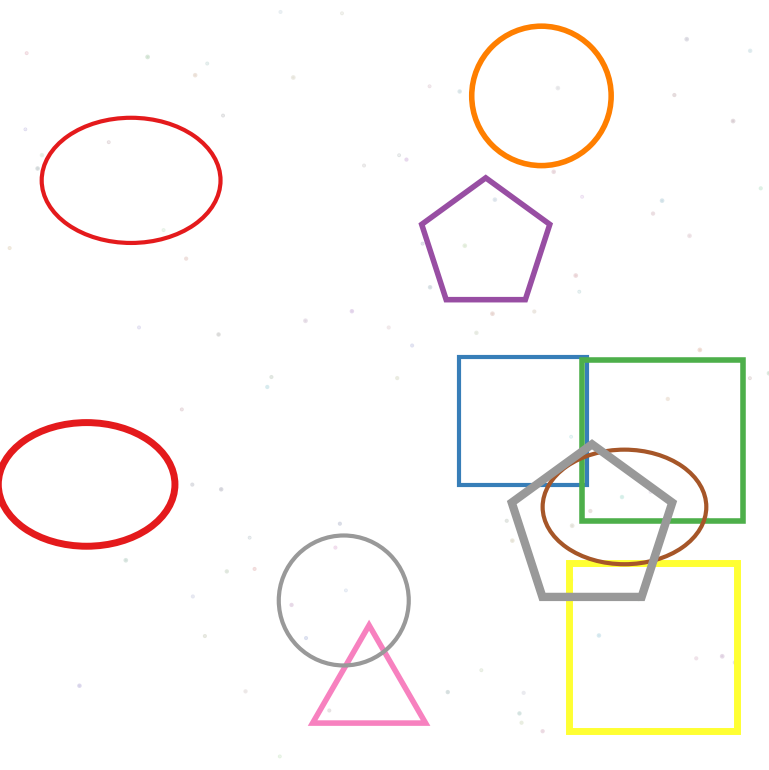[{"shape": "oval", "thickness": 2.5, "radius": 0.57, "center": [0.113, 0.371]}, {"shape": "oval", "thickness": 1.5, "radius": 0.58, "center": [0.17, 0.766]}, {"shape": "square", "thickness": 1.5, "radius": 0.41, "center": [0.679, 0.453]}, {"shape": "square", "thickness": 2, "radius": 0.52, "center": [0.86, 0.428]}, {"shape": "pentagon", "thickness": 2, "radius": 0.44, "center": [0.631, 0.682]}, {"shape": "circle", "thickness": 2, "radius": 0.45, "center": [0.703, 0.875]}, {"shape": "square", "thickness": 2.5, "radius": 0.55, "center": [0.848, 0.16]}, {"shape": "oval", "thickness": 1.5, "radius": 0.53, "center": [0.811, 0.342]}, {"shape": "triangle", "thickness": 2, "radius": 0.42, "center": [0.479, 0.103]}, {"shape": "circle", "thickness": 1.5, "radius": 0.42, "center": [0.446, 0.22]}, {"shape": "pentagon", "thickness": 3, "radius": 0.55, "center": [0.769, 0.313]}]